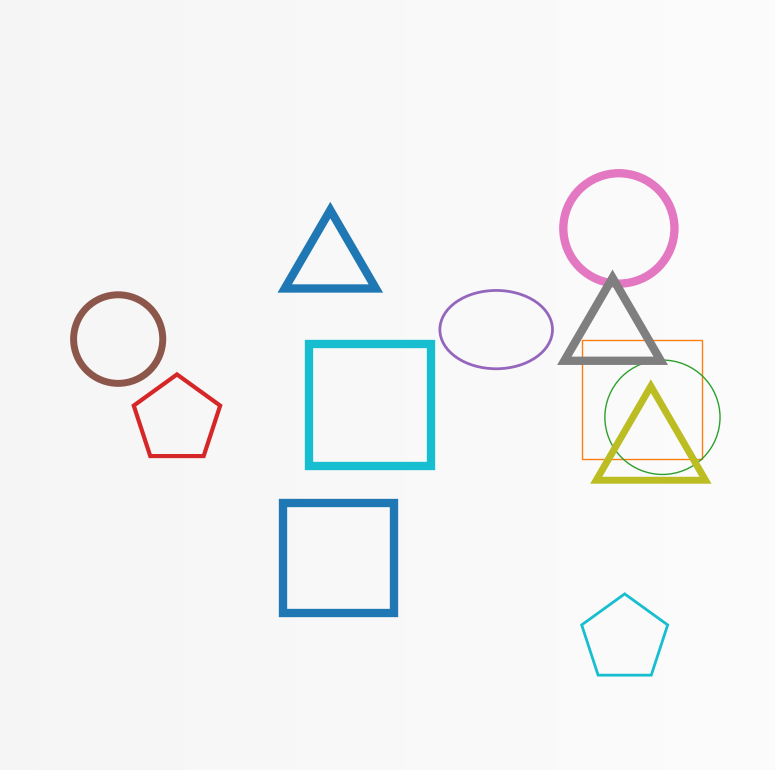[{"shape": "triangle", "thickness": 3, "radius": 0.34, "center": [0.426, 0.659]}, {"shape": "square", "thickness": 3, "radius": 0.36, "center": [0.437, 0.275]}, {"shape": "square", "thickness": 0.5, "radius": 0.39, "center": [0.829, 0.481]}, {"shape": "circle", "thickness": 0.5, "radius": 0.37, "center": [0.855, 0.458]}, {"shape": "pentagon", "thickness": 1.5, "radius": 0.29, "center": [0.228, 0.455]}, {"shape": "oval", "thickness": 1, "radius": 0.36, "center": [0.64, 0.572]}, {"shape": "circle", "thickness": 2.5, "radius": 0.29, "center": [0.152, 0.56]}, {"shape": "circle", "thickness": 3, "radius": 0.36, "center": [0.799, 0.703]}, {"shape": "triangle", "thickness": 3, "radius": 0.36, "center": [0.79, 0.567]}, {"shape": "triangle", "thickness": 2.5, "radius": 0.41, "center": [0.84, 0.417]}, {"shape": "pentagon", "thickness": 1, "radius": 0.29, "center": [0.806, 0.17]}, {"shape": "square", "thickness": 3, "radius": 0.39, "center": [0.478, 0.474]}]